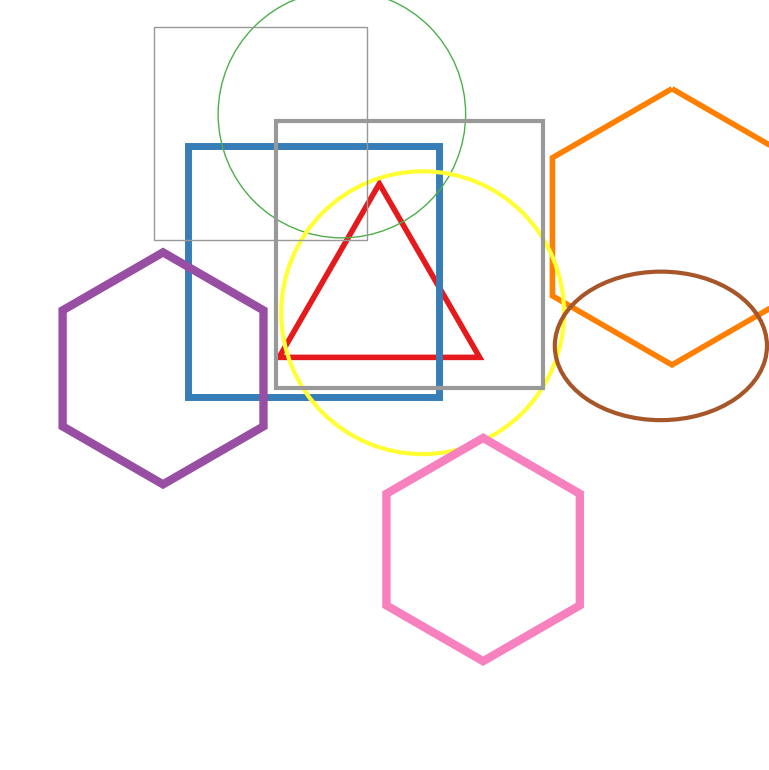[{"shape": "triangle", "thickness": 2, "radius": 0.75, "center": [0.493, 0.611]}, {"shape": "square", "thickness": 2.5, "radius": 0.82, "center": [0.407, 0.648]}, {"shape": "circle", "thickness": 0.5, "radius": 0.8, "center": [0.444, 0.852]}, {"shape": "hexagon", "thickness": 3, "radius": 0.75, "center": [0.212, 0.522]}, {"shape": "hexagon", "thickness": 2, "radius": 0.9, "center": [0.873, 0.705]}, {"shape": "circle", "thickness": 1.5, "radius": 0.92, "center": [0.549, 0.594]}, {"shape": "oval", "thickness": 1.5, "radius": 0.69, "center": [0.858, 0.551]}, {"shape": "hexagon", "thickness": 3, "radius": 0.72, "center": [0.627, 0.286]}, {"shape": "square", "thickness": 0.5, "radius": 0.69, "center": [0.338, 0.827]}, {"shape": "square", "thickness": 1.5, "radius": 0.87, "center": [0.532, 0.67]}]